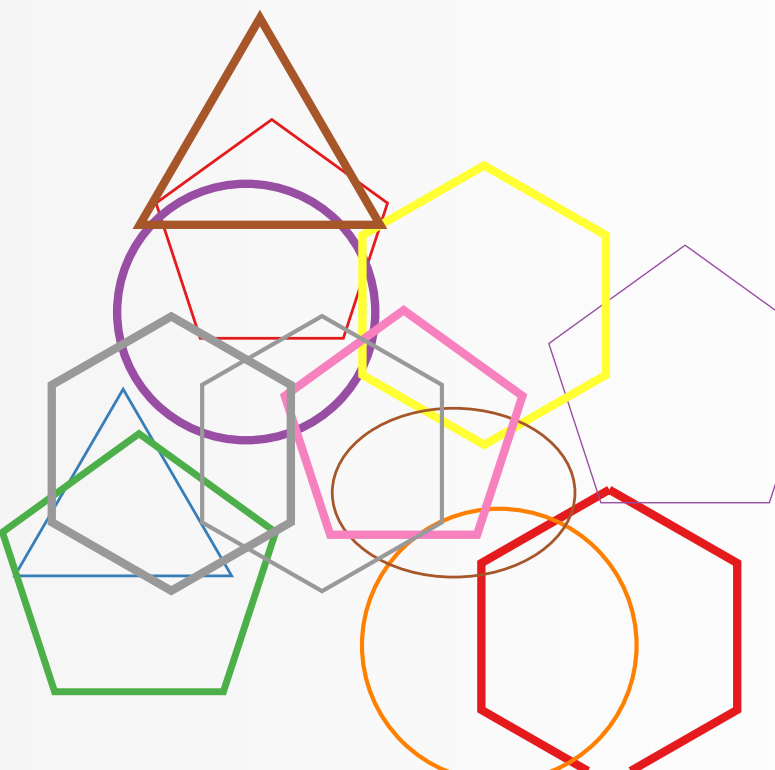[{"shape": "hexagon", "thickness": 3, "radius": 0.95, "center": [0.786, 0.173]}, {"shape": "pentagon", "thickness": 1, "radius": 0.79, "center": [0.351, 0.688]}, {"shape": "triangle", "thickness": 1, "radius": 0.81, "center": [0.159, 0.333]}, {"shape": "pentagon", "thickness": 2.5, "radius": 0.93, "center": [0.179, 0.252]}, {"shape": "pentagon", "thickness": 0.5, "radius": 0.92, "center": [0.884, 0.497]}, {"shape": "circle", "thickness": 3, "radius": 0.83, "center": [0.318, 0.595]}, {"shape": "circle", "thickness": 1.5, "radius": 0.89, "center": [0.644, 0.162]}, {"shape": "hexagon", "thickness": 3, "radius": 0.91, "center": [0.625, 0.604]}, {"shape": "oval", "thickness": 1, "radius": 0.78, "center": [0.585, 0.36]}, {"shape": "triangle", "thickness": 3, "radius": 0.9, "center": [0.335, 0.798]}, {"shape": "pentagon", "thickness": 3, "radius": 0.81, "center": [0.521, 0.436]}, {"shape": "hexagon", "thickness": 1.5, "radius": 0.89, "center": [0.416, 0.411]}, {"shape": "hexagon", "thickness": 3, "radius": 0.89, "center": [0.221, 0.411]}]